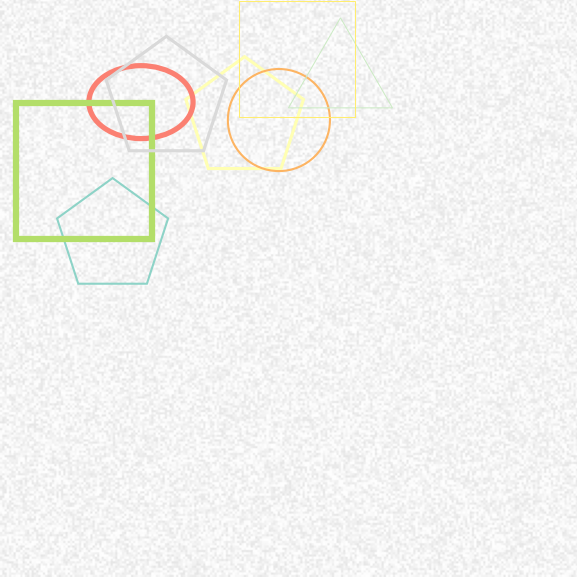[{"shape": "pentagon", "thickness": 1, "radius": 0.51, "center": [0.195, 0.59]}, {"shape": "pentagon", "thickness": 1.5, "radius": 0.54, "center": [0.424, 0.794]}, {"shape": "oval", "thickness": 2.5, "radius": 0.45, "center": [0.244, 0.822]}, {"shape": "circle", "thickness": 1, "radius": 0.44, "center": [0.483, 0.791]}, {"shape": "square", "thickness": 3, "radius": 0.59, "center": [0.146, 0.703]}, {"shape": "pentagon", "thickness": 1.5, "radius": 0.55, "center": [0.288, 0.827]}, {"shape": "triangle", "thickness": 0.5, "radius": 0.52, "center": [0.59, 0.864]}, {"shape": "square", "thickness": 0.5, "radius": 0.5, "center": [0.515, 0.898]}]